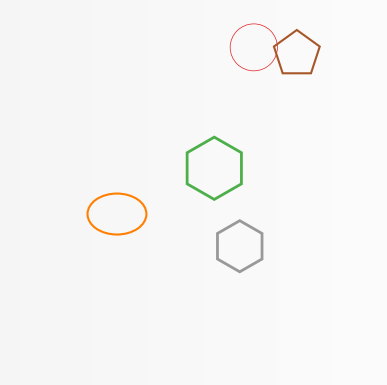[{"shape": "circle", "thickness": 0.5, "radius": 0.3, "center": [0.655, 0.877]}, {"shape": "hexagon", "thickness": 2, "radius": 0.4, "center": [0.553, 0.563]}, {"shape": "oval", "thickness": 1.5, "radius": 0.38, "center": [0.302, 0.444]}, {"shape": "pentagon", "thickness": 1.5, "radius": 0.31, "center": [0.766, 0.86]}, {"shape": "hexagon", "thickness": 2, "radius": 0.33, "center": [0.619, 0.36]}]